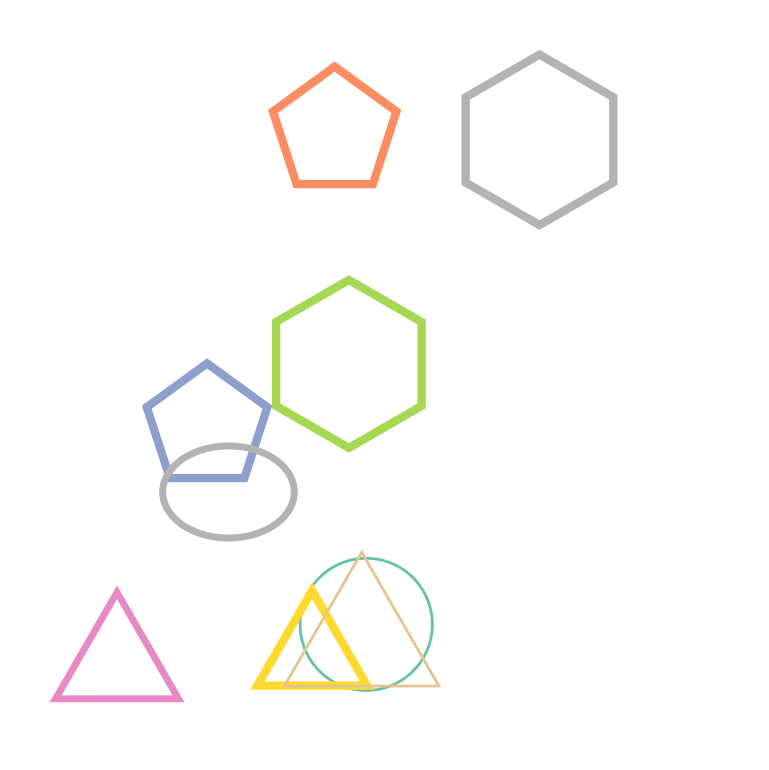[{"shape": "circle", "thickness": 1, "radius": 0.43, "center": [0.476, 0.189]}, {"shape": "pentagon", "thickness": 3, "radius": 0.42, "center": [0.435, 0.829]}, {"shape": "pentagon", "thickness": 3, "radius": 0.41, "center": [0.269, 0.446]}, {"shape": "triangle", "thickness": 2.5, "radius": 0.46, "center": [0.152, 0.139]}, {"shape": "hexagon", "thickness": 3, "radius": 0.55, "center": [0.453, 0.527]}, {"shape": "triangle", "thickness": 3, "radius": 0.41, "center": [0.405, 0.151]}, {"shape": "triangle", "thickness": 1, "radius": 0.58, "center": [0.47, 0.167]}, {"shape": "oval", "thickness": 2.5, "radius": 0.43, "center": [0.297, 0.361]}, {"shape": "hexagon", "thickness": 3, "radius": 0.55, "center": [0.701, 0.818]}]